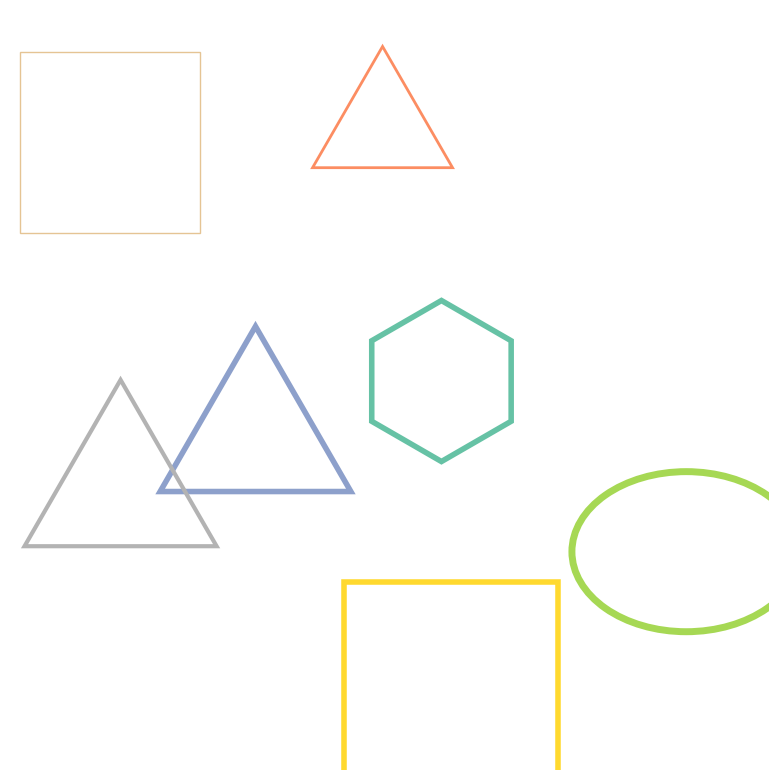[{"shape": "hexagon", "thickness": 2, "radius": 0.52, "center": [0.573, 0.505]}, {"shape": "triangle", "thickness": 1, "radius": 0.52, "center": [0.497, 0.835]}, {"shape": "triangle", "thickness": 2, "radius": 0.71, "center": [0.332, 0.433]}, {"shape": "oval", "thickness": 2.5, "radius": 0.74, "center": [0.891, 0.284]}, {"shape": "square", "thickness": 2, "radius": 0.69, "center": [0.586, 0.105]}, {"shape": "square", "thickness": 0.5, "radius": 0.59, "center": [0.143, 0.815]}, {"shape": "triangle", "thickness": 1.5, "radius": 0.72, "center": [0.157, 0.363]}]